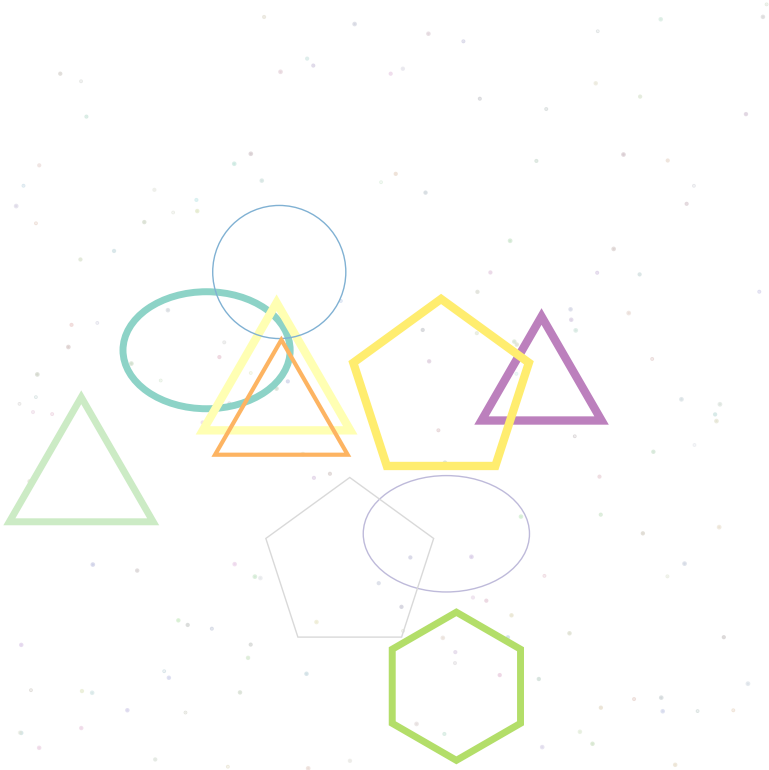[{"shape": "oval", "thickness": 2.5, "radius": 0.54, "center": [0.268, 0.545]}, {"shape": "triangle", "thickness": 3, "radius": 0.55, "center": [0.359, 0.496]}, {"shape": "oval", "thickness": 0.5, "radius": 0.54, "center": [0.58, 0.307]}, {"shape": "circle", "thickness": 0.5, "radius": 0.43, "center": [0.363, 0.647]}, {"shape": "triangle", "thickness": 1.5, "radius": 0.5, "center": [0.365, 0.459]}, {"shape": "hexagon", "thickness": 2.5, "radius": 0.48, "center": [0.593, 0.109]}, {"shape": "pentagon", "thickness": 0.5, "radius": 0.57, "center": [0.454, 0.265]}, {"shape": "triangle", "thickness": 3, "radius": 0.45, "center": [0.703, 0.499]}, {"shape": "triangle", "thickness": 2.5, "radius": 0.54, "center": [0.106, 0.376]}, {"shape": "pentagon", "thickness": 3, "radius": 0.6, "center": [0.573, 0.492]}]